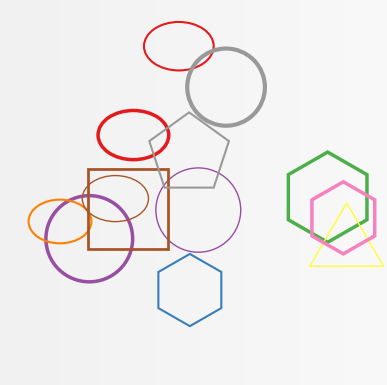[{"shape": "oval", "thickness": 1.5, "radius": 0.45, "center": [0.462, 0.88]}, {"shape": "oval", "thickness": 2.5, "radius": 0.46, "center": [0.344, 0.649]}, {"shape": "hexagon", "thickness": 1.5, "radius": 0.47, "center": [0.49, 0.247]}, {"shape": "hexagon", "thickness": 2.5, "radius": 0.59, "center": [0.846, 0.488]}, {"shape": "circle", "thickness": 1, "radius": 0.55, "center": [0.512, 0.454]}, {"shape": "circle", "thickness": 2.5, "radius": 0.56, "center": [0.23, 0.38]}, {"shape": "oval", "thickness": 1.5, "radius": 0.41, "center": [0.155, 0.425]}, {"shape": "triangle", "thickness": 1, "radius": 0.55, "center": [0.895, 0.363]}, {"shape": "square", "thickness": 2, "radius": 0.52, "center": [0.331, 0.457]}, {"shape": "oval", "thickness": 1, "radius": 0.43, "center": [0.298, 0.484]}, {"shape": "hexagon", "thickness": 2.5, "radius": 0.47, "center": [0.886, 0.434]}, {"shape": "pentagon", "thickness": 1.5, "radius": 0.54, "center": [0.488, 0.6]}, {"shape": "circle", "thickness": 3, "radius": 0.5, "center": [0.583, 0.774]}]